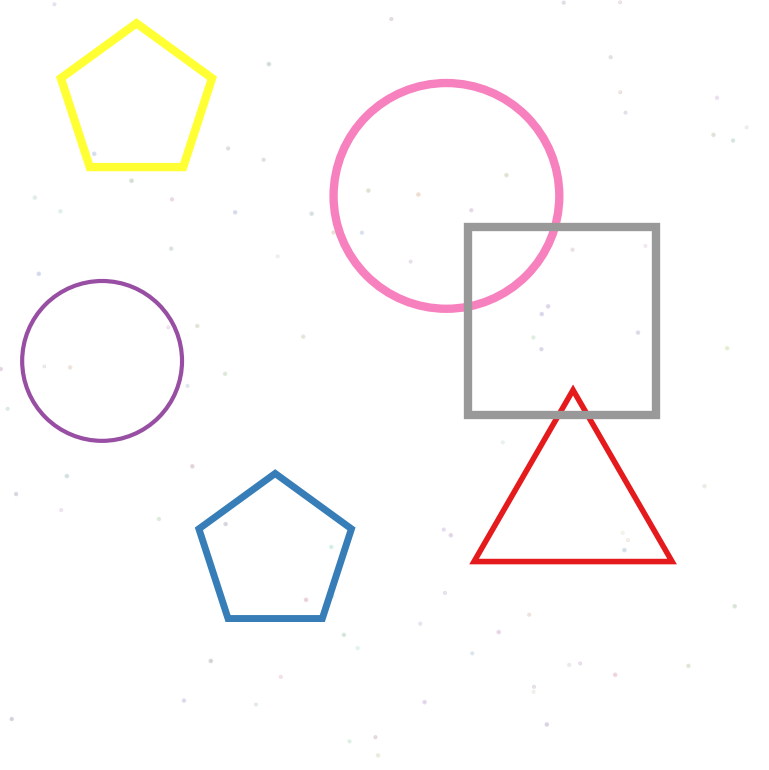[{"shape": "triangle", "thickness": 2, "radius": 0.74, "center": [0.744, 0.345]}, {"shape": "pentagon", "thickness": 2.5, "radius": 0.52, "center": [0.357, 0.281]}, {"shape": "circle", "thickness": 1.5, "radius": 0.52, "center": [0.133, 0.531]}, {"shape": "pentagon", "thickness": 3, "radius": 0.52, "center": [0.177, 0.867]}, {"shape": "circle", "thickness": 3, "radius": 0.73, "center": [0.58, 0.746]}, {"shape": "square", "thickness": 3, "radius": 0.61, "center": [0.73, 0.583]}]